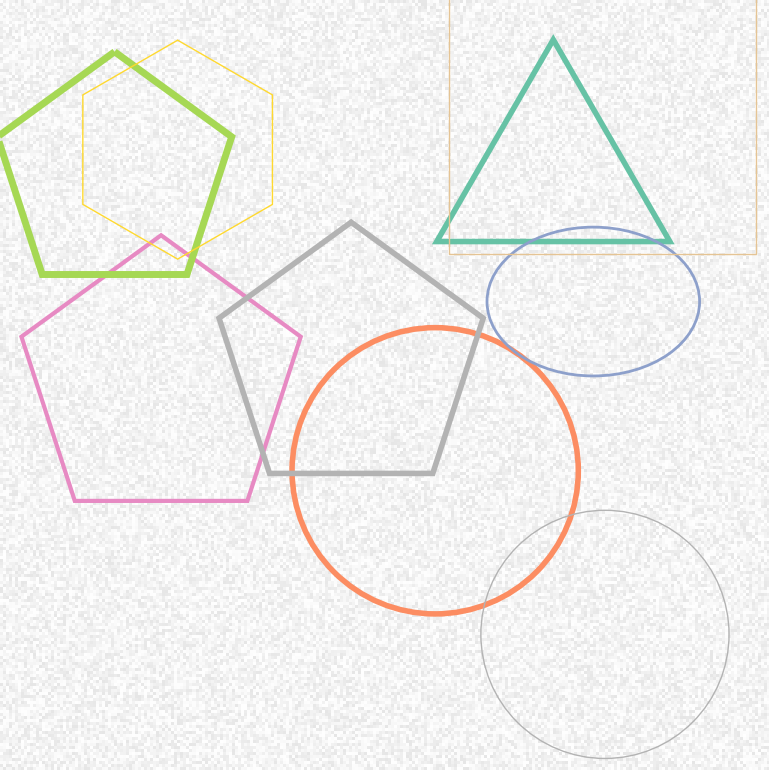[{"shape": "triangle", "thickness": 2, "radius": 0.87, "center": [0.719, 0.774]}, {"shape": "circle", "thickness": 2, "radius": 0.93, "center": [0.565, 0.389]}, {"shape": "oval", "thickness": 1, "radius": 0.69, "center": [0.771, 0.608]}, {"shape": "pentagon", "thickness": 1.5, "radius": 0.95, "center": [0.209, 0.504]}, {"shape": "pentagon", "thickness": 2.5, "radius": 0.8, "center": [0.149, 0.773]}, {"shape": "hexagon", "thickness": 0.5, "radius": 0.71, "center": [0.231, 0.806]}, {"shape": "square", "thickness": 0.5, "radius": 1.0, "center": [0.782, 0.869]}, {"shape": "pentagon", "thickness": 2, "radius": 0.9, "center": [0.456, 0.531]}, {"shape": "circle", "thickness": 0.5, "radius": 0.81, "center": [0.786, 0.176]}]